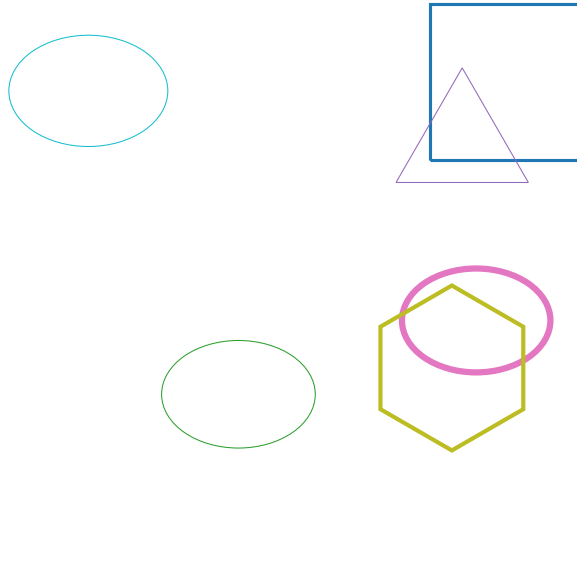[{"shape": "square", "thickness": 1.5, "radius": 0.68, "center": [0.879, 0.857]}, {"shape": "oval", "thickness": 0.5, "radius": 0.67, "center": [0.413, 0.316]}, {"shape": "triangle", "thickness": 0.5, "radius": 0.66, "center": [0.8, 0.749]}, {"shape": "oval", "thickness": 3, "radius": 0.64, "center": [0.825, 0.444]}, {"shape": "hexagon", "thickness": 2, "radius": 0.71, "center": [0.782, 0.362]}, {"shape": "oval", "thickness": 0.5, "radius": 0.69, "center": [0.153, 0.842]}]